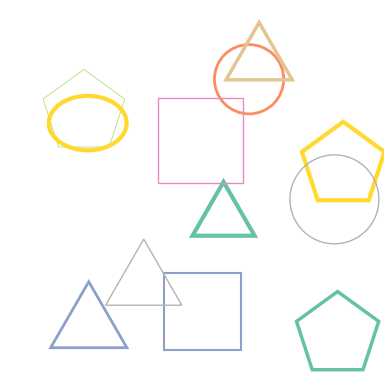[{"shape": "triangle", "thickness": 3, "radius": 0.47, "center": [0.581, 0.434]}, {"shape": "pentagon", "thickness": 2.5, "radius": 0.56, "center": [0.877, 0.131]}, {"shape": "circle", "thickness": 2, "radius": 0.45, "center": [0.647, 0.794]}, {"shape": "square", "thickness": 1.5, "radius": 0.5, "center": [0.526, 0.191]}, {"shape": "triangle", "thickness": 2, "radius": 0.57, "center": [0.231, 0.154]}, {"shape": "square", "thickness": 1, "radius": 0.55, "center": [0.52, 0.634]}, {"shape": "pentagon", "thickness": 0.5, "radius": 0.56, "center": [0.218, 0.708]}, {"shape": "pentagon", "thickness": 3, "radius": 0.56, "center": [0.892, 0.571]}, {"shape": "oval", "thickness": 3, "radius": 0.51, "center": [0.228, 0.68]}, {"shape": "triangle", "thickness": 2.5, "radius": 0.5, "center": [0.673, 0.842]}, {"shape": "circle", "thickness": 1, "radius": 0.58, "center": [0.869, 0.482]}, {"shape": "triangle", "thickness": 1, "radius": 0.57, "center": [0.373, 0.264]}]